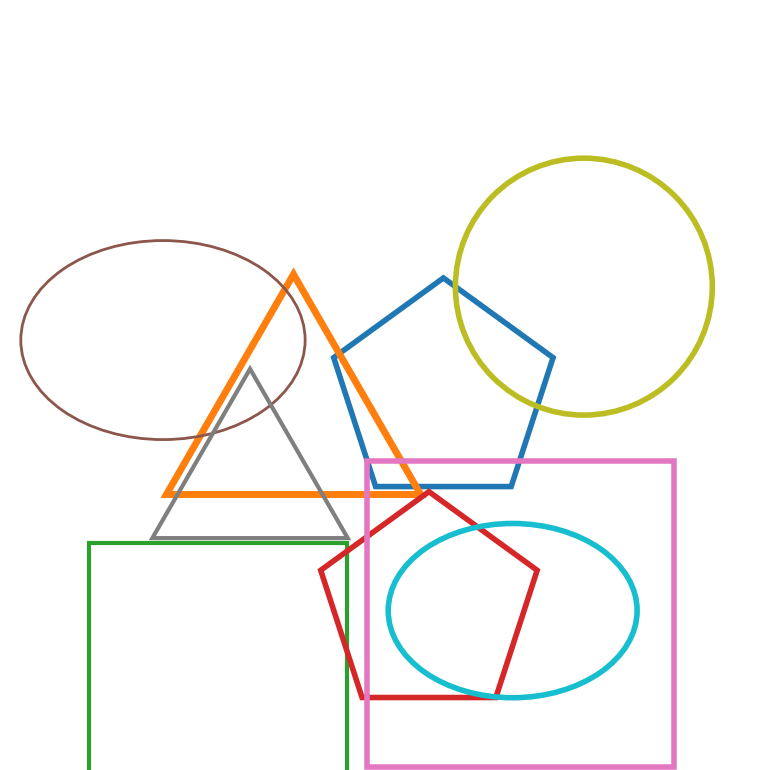[{"shape": "pentagon", "thickness": 2, "radius": 0.75, "center": [0.576, 0.489]}, {"shape": "triangle", "thickness": 2.5, "radius": 0.95, "center": [0.381, 0.453]}, {"shape": "square", "thickness": 1.5, "radius": 0.84, "center": [0.283, 0.127]}, {"shape": "pentagon", "thickness": 2, "radius": 0.74, "center": [0.557, 0.214]}, {"shape": "oval", "thickness": 1, "radius": 0.92, "center": [0.212, 0.558]}, {"shape": "square", "thickness": 2, "radius": 1.0, "center": [0.676, 0.203]}, {"shape": "triangle", "thickness": 1.5, "radius": 0.73, "center": [0.325, 0.374]}, {"shape": "circle", "thickness": 2, "radius": 0.83, "center": [0.758, 0.628]}, {"shape": "oval", "thickness": 2, "radius": 0.81, "center": [0.666, 0.207]}]